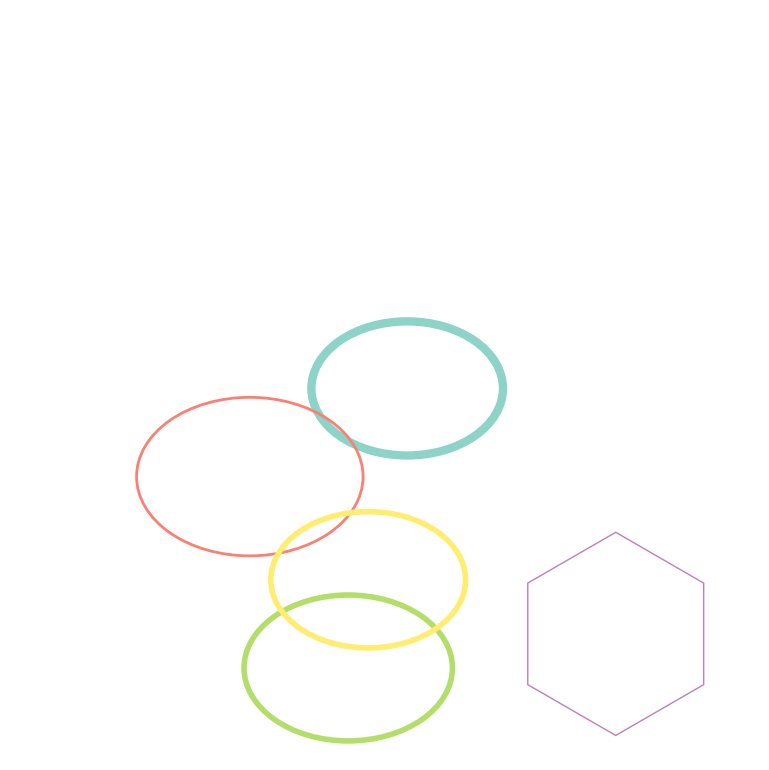[{"shape": "oval", "thickness": 3, "radius": 0.62, "center": [0.529, 0.496]}, {"shape": "oval", "thickness": 1, "radius": 0.74, "center": [0.324, 0.381]}, {"shape": "oval", "thickness": 2, "radius": 0.68, "center": [0.452, 0.133]}, {"shape": "hexagon", "thickness": 0.5, "radius": 0.66, "center": [0.8, 0.177]}, {"shape": "oval", "thickness": 2, "radius": 0.63, "center": [0.478, 0.247]}]